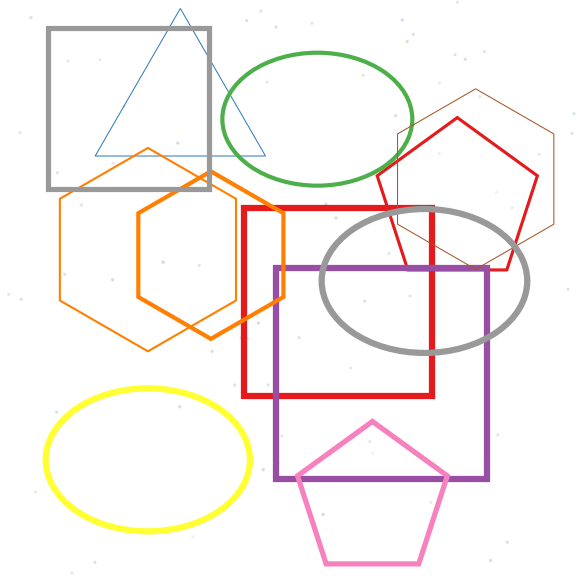[{"shape": "square", "thickness": 3, "radius": 0.81, "center": [0.585, 0.476]}, {"shape": "pentagon", "thickness": 1.5, "radius": 0.73, "center": [0.792, 0.65]}, {"shape": "triangle", "thickness": 0.5, "radius": 0.85, "center": [0.312, 0.814]}, {"shape": "oval", "thickness": 2, "radius": 0.82, "center": [0.549, 0.793]}, {"shape": "square", "thickness": 3, "radius": 0.91, "center": [0.661, 0.352]}, {"shape": "hexagon", "thickness": 2, "radius": 0.73, "center": [0.365, 0.557]}, {"shape": "hexagon", "thickness": 1, "radius": 0.88, "center": [0.256, 0.567]}, {"shape": "oval", "thickness": 3, "radius": 0.88, "center": [0.256, 0.203]}, {"shape": "hexagon", "thickness": 0.5, "radius": 0.78, "center": [0.824, 0.689]}, {"shape": "pentagon", "thickness": 2.5, "radius": 0.68, "center": [0.645, 0.133]}, {"shape": "square", "thickness": 2.5, "radius": 0.7, "center": [0.222, 0.811]}, {"shape": "oval", "thickness": 3, "radius": 0.89, "center": [0.735, 0.513]}]